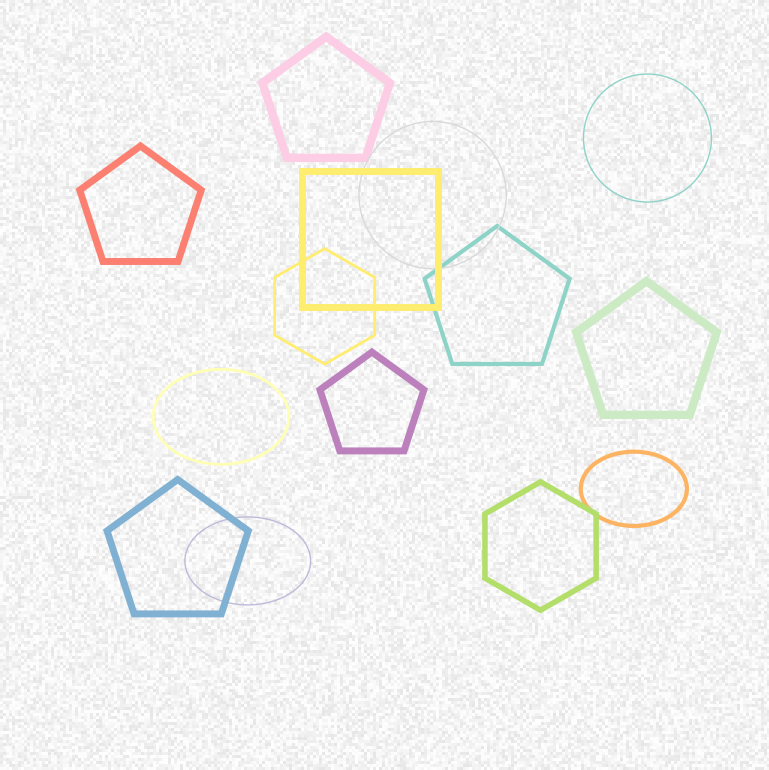[{"shape": "pentagon", "thickness": 1.5, "radius": 0.5, "center": [0.646, 0.607]}, {"shape": "circle", "thickness": 0.5, "radius": 0.42, "center": [0.841, 0.821]}, {"shape": "oval", "thickness": 1, "radius": 0.44, "center": [0.287, 0.459]}, {"shape": "oval", "thickness": 0.5, "radius": 0.41, "center": [0.322, 0.272]}, {"shape": "pentagon", "thickness": 2.5, "radius": 0.41, "center": [0.182, 0.727]}, {"shape": "pentagon", "thickness": 2.5, "radius": 0.48, "center": [0.231, 0.281]}, {"shape": "oval", "thickness": 1.5, "radius": 0.34, "center": [0.823, 0.365]}, {"shape": "hexagon", "thickness": 2, "radius": 0.42, "center": [0.702, 0.291]}, {"shape": "pentagon", "thickness": 3, "radius": 0.44, "center": [0.424, 0.865]}, {"shape": "circle", "thickness": 0.5, "radius": 0.48, "center": [0.562, 0.747]}, {"shape": "pentagon", "thickness": 2.5, "radius": 0.35, "center": [0.483, 0.472]}, {"shape": "pentagon", "thickness": 3, "radius": 0.48, "center": [0.84, 0.539]}, {"shape": "square", "thickness": 2.5, "radius": 0.44, "center": [0.48, 0.69]}, {"shape": "hexagon", "thickness": 1, "radius": 0.38, "center": [0.422, 0.602]}]